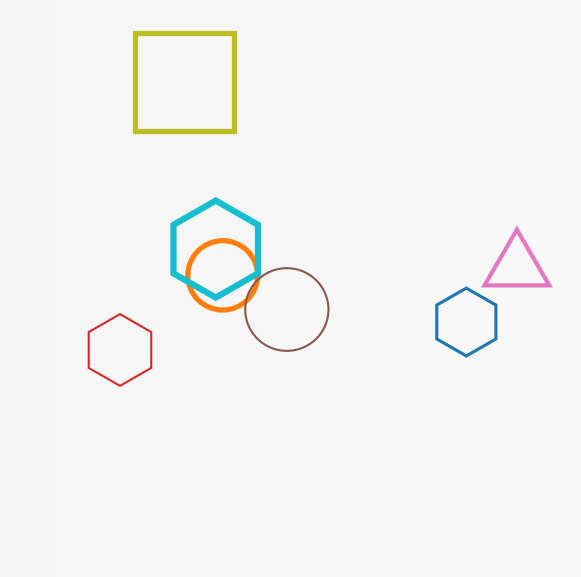[{"shape": "hexagon", "thickness": 1.5, "radius": 0.29, "center": [0.802, 0.442]}, {"shape": "circle", "thickness": 2.5, "radius": 0.3, "center": [0.383, 0.522]}, {"shape": "hexagon", "thickness": 1, "radius": 0.31, "center": [0.206, 0.393]}, {"shape": "circle", "thickness": 1, "radius": 0.36, "center": [0.493, 0.463]}, {"shape": "triangle", "thickness": 2, "radius": 0.32, "center": [0.889, 0.537]}, {"shape": "square", "thickness": 2.5, "radius": 0.43, "center": [0.317, 0.857]}, {"shape": "hexagon", "thickness": 3, "radius": 0.42, "center": [0.371, 0.568]}]